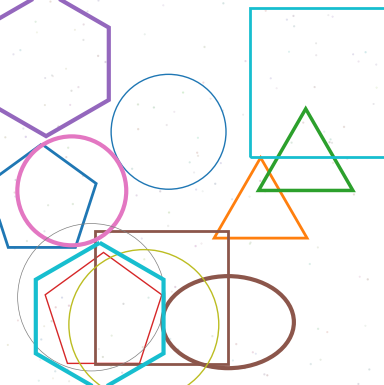[{"shape": "circle", "thickness": 1, "radius": 0.75, "center": [0.438, 0.658]}, {"shape": "pentagon", "thickness": 2, "radius": 0.74, "center": [0.109, 0.477]}, {"shape": "triangle", "thickness": 2, "radius": 0.7, "center": [0.677, 0.451]}, {"shape": "triangle", "thickness": 2.5, "radius": 0.71, "center": [0.794, 0.576]}, {"shape": "pentagon", "thickness": 1, "radius": 0.8, "center": [0.269, 0.185]}, {"shape": "hexagon", "thickness": 3, "radius": 0.94, "center": [0.12, 0.834]}, {"shape": "square", "thickness": 2, "radius": 0.87, "center": [0.42, 0.227]}, {"shape": "oval", "thickness": 3, "radius": 0.85, "center": [0.593, 0.163]}, {"shape": "circle", "thickness": 3, "radius": 0.71, "center": [0.186, 0.504]}, {"shape": "circle", "thickness": 0.5, "radius": 0.96, "center": [0.237, 0.228]}, {"shape": "circle", "thickness": 1, "radius": 0.97, "center": [0.374, 0.157]}, {"shape": "hexagon", "thickness": 3, "radius": 0.96, "center": [0.259, 0.178]}, {"shape": "square", "thickness": 2, "radius": 0.96, "center": [0.843, 0.786]}]